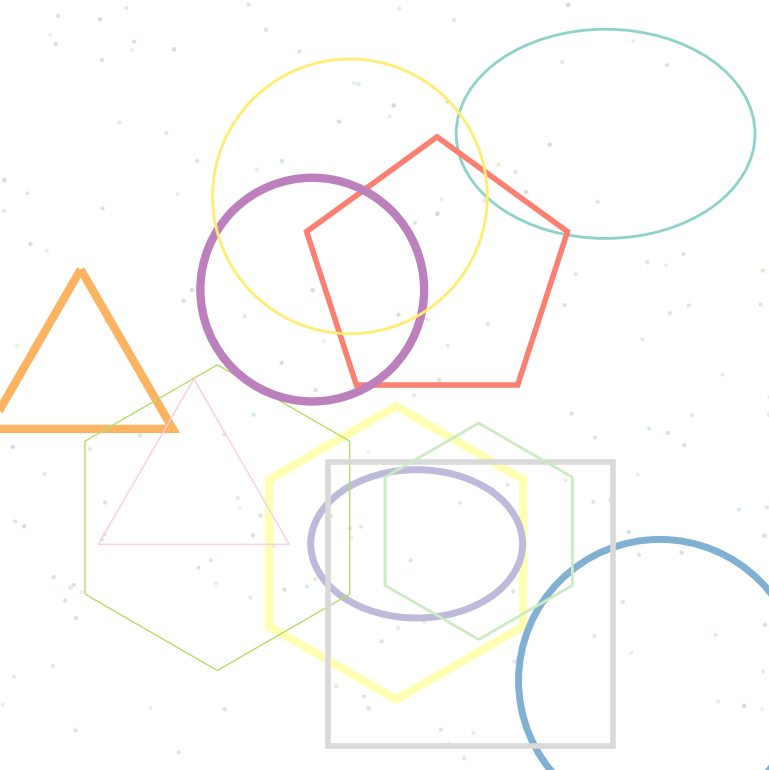[{"shape": "oval", "thickness": 1, "radius": 0.97, "center": [0.787, 0.826]}, {"shape": "hexagon", "thickness": 3, "radius": 0.95, "center": [0.514, 0.282]}, {"shape": "oval", "thickness": 2.5, "radius": 0.69, "center": [0.541, 0.294]}, {"shape": "pentagon", "thickness": 2, "radius": 0.89, "center": [0.568, 0.644]}, {"shape": "circle", "thickness": 2.5, "radius": 0.92, "center": [0.857, 0.116]}, {"shape": "triangle", "thickness": 3, "radius": 0.69, "center": [0.105, 0.512]}, {"shape": "hexagon", "thickness": 0.5, "radius": 0.99, "center": [0.282, 0.328]}, {"shape": "triangle", "thickness": 0.5, "radius": 0.72, "center": [0.252, 0.365]}, {"shape": "square", "thickness": 2, "radius": 0.92, "center": [0.611, 0.215]}, {"shape": "circle", "thickness": 3, "radius": 0.73, "center": [0.406, 0.624]}, {"shape": "hexagon", "thickness": 1, "radius": 0.7, "center": [0.622, 0.31]}, {"shape": "circle", "thickness": 1, "radius": 0.89, "center": [0.454, 0.745]}]